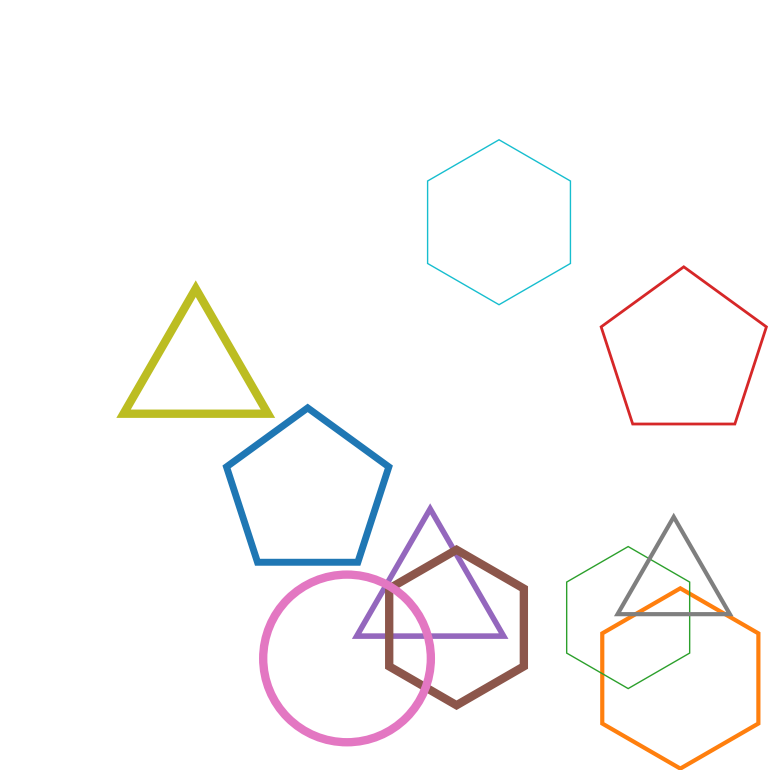[{"shape": "pentagon", "thickness": 2.5, "radius": 0.55, "center": [0.4, 0.359]}, {"shape": "hexagon", "thickness": 1.5, "radius": 0.59, "center": [0.884, 0.119]}, {"shape": "hexagon", "thickness": 0.5, "radius": 0.46, "center": [0.816, 0.198]}, {"shape": "pentagon", "thickness": 1, "radius": 0.56, "center": [0.888, 0.541]}, {"shape": "triangle", "thickness": 2, "radius": 0.55, "center": [0.559, 0.229]}, {"shape": "hexagon", "thickness": 3, "radius": 0.5, "center": [0.593, 0.185]}, {"shape": "circle", "thickness": 3, "radius": 0.54, "center": [0.451, 0.145]}, {"shape": "triangle", "thickness": 1.5, "radius": 0.42, "center": [0.875, 0.244]}, {"shape": "triangle", "thickness": 3, "radius": 0.54, "center": [0.254, 0.517]}, {"shape": "hexagon", "thickness": 0.5, "radius": 0.54, "center": [0.648, 0.711]}]